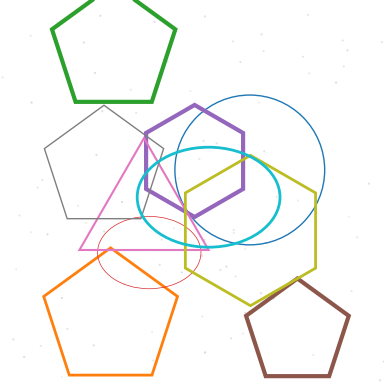[{"shape": "circle", "thickness": 1, "radius": 0.97, "center": [0.649, 0.559]}, {"shape": "pentagon", "thickness": 2, "radius": 0.91, "center": [0.287, 0.173]}, {"shape": "pentagon", "thickness": 3, "radius": 0.84, "center": [0.295, 0.872]}, {"shape": "oval", "thickness": 0.5, "radius": 0.67, "center": [0.388, 0.344]}, {"shape": "hexagon", "thickness": 3, "radius": 0.73, "center": [0.505, 0.582]}, {"shape": "pentagon", "thickness": 3, "radius": 0.7, "center": [0.773, 0.136]}, {"shape": "triangle", "thickness": 1.5, "radius": 0.97, "center": [0.374, 0.447]}, {"shape": "pentagon", "thickness": 1, "radius": 0.81, "center": [0.27, 0.564]}, {"shape": "hexagon", "thickness": 2, "radius": 0.98, "center": [0.651, 0.401]}, {"shape": "oval", "thickness": 2, "radius": 0.93, "center": [0.542, 0.488]}]